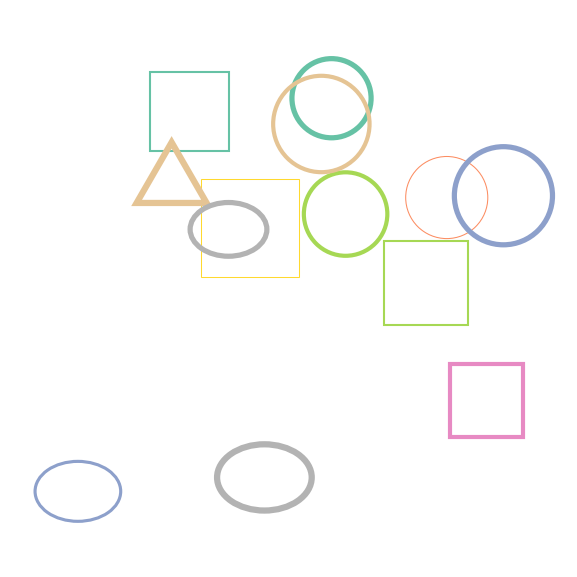[{"shape": "square", "thickness": 1, "radius": 0.34, "center": [0.328, 0.806]}, {"shape": "circle", "thickness": 2.5, "radius": 0.34, "center": [0.574, 0.829]}, {"shape": "circle", "thickness": 0.5, "radius": 0.36, "center": [0.774, 0.657]}, {"shape": "circle", "thickness": 2.5, "radius": 0.42, "center": [0.872, 0.66]}, {"shape": "oval", "thickness": 1.5, "radius": 0.37, "center": [0.135, 0.148]}, {"shape": "square", "thickness": 2, "radius": 0.31, "center": [0.842, 0.306]}, {"shape": "square", "thickness": 1, "radius": 0.36, "center": [0.737, 0.509]}, {"shape": "circle", "thickness": 2, "radius": 0.36, "center": [0.598, 0.628]}, {"shape": "square", "thickness": 0.5, "radius": 0.42, "center": [0.434, 0.604]}, {"shape": "triangle", "thickness": 3, "radius": 0.35, "center": [0.297, 0.683]}, {"shape": "circle", "thickness": 2, "radius": 0.42, "center": [0.556, 0.784]}, {"shape": "oval", "thickness": 3, "radius": 0.41, "center": [0.458, 0.172]}, {"shape": "oval", "thickness": 2.5, "radius": 0.33, "center": [0.396, 0.602]}]